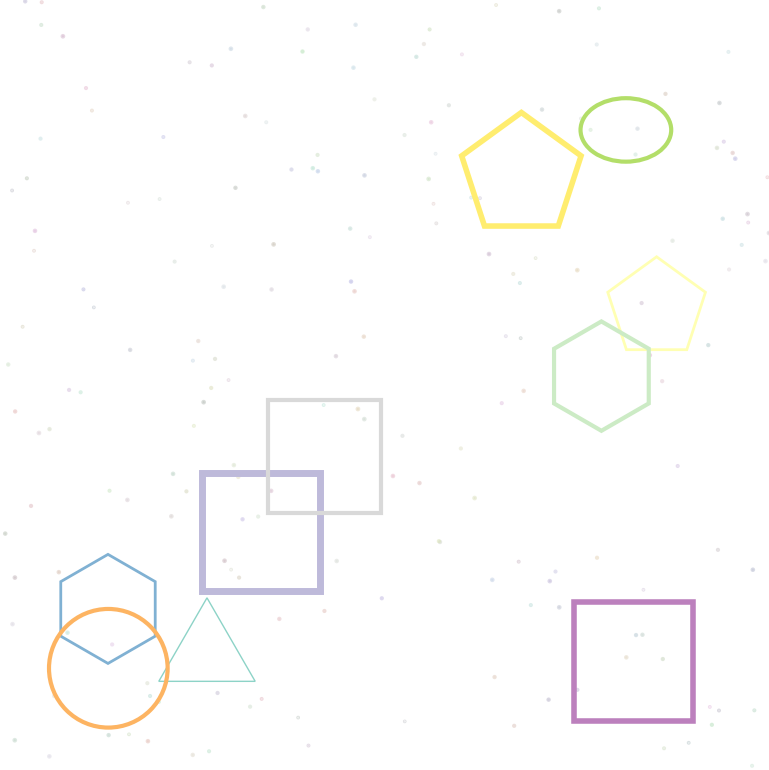[{"shape": "triangle", "thickness": 0.5, "radius": 0.36, "center": [0.269, 0.151]}, {"shape": "pentagon", "thickness": 1, "radius": 0.33, "center": [0.853, 0.6]}, {"shape": "square", "thickness": 2.5, "radius": 0.38, "center": [0.339, 0.309]}, {"shape": "hexagon", "thickness": 1, "radius": 0.35, "center": [0.14, 0.209]}, {"shape": "circle", "thickness": 1.5, "radius": 0.39, "center": [0.141, 0.132]}, {"shape": "oval", "thickness": 1.5, "radius": 0.29, "center": [0.813, 0.831]}, {"shape": "square", "thickness": 1.5, "radius": 0.37, "center": [0.421, 0.407]}, {"shape": "square", "thickness": 2, "radius": 0.39, "center": [0.822, 0.141]}, {"shape": "hexagon", "thickness": 1.5, "radius": 0.36, "center": [0.781, 0.512]}, {"shape": "pentagon", "thickness": 2, "radius": 0.41, "center": [0.677, 0.772]}]